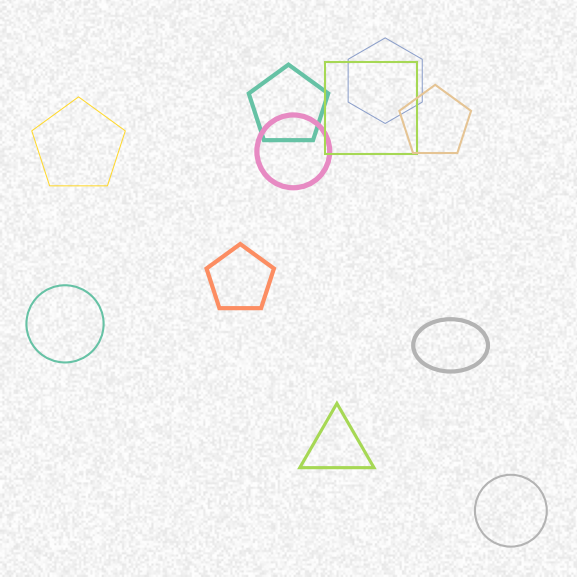[{"shape": "circle", "thickness": 1, "radius": 0.33, "center": [0.113, 0.438]}, {"shape": "pentagon", "thickness": 2, "radius": 0.36, "center": [0.5, 0.815]}, {"shape": "pentagon", "thickness": 2, "radius": 0.31, "center": [0.416, 0.515]}, {"shape": "hexagon", "thickness": 0.5, "radius": 0.37, "center": [0.667, 0.859]}, {"shape": "circle", "thickness": 2.5, "radius": 0.32, "center": [0.508, 0.737]}, {"shape": "triangle", "thickness": 1.5, "radius": 0.37, "center": [0.583, 0.226]}, {"shape": "square", "thickness": 1, "radius": 0.4, "center": [0.642, 0.812]}, {"shape": "pentagon", "thickness": 0.5, "radius": 0.43, "center": [0.136, 0.746]}, {"shape": "pentagon", "thickness": 1, "radius": 0.33, "center": [0.754, 0.787]}, {"shape": "circle", "thickness": 1, "radius": 0.31, "center": [0.885, 0.115]}, {"shape": "oval", "thickness": 2, "radius": 0.32, "center": [0.78, 0.401]}]